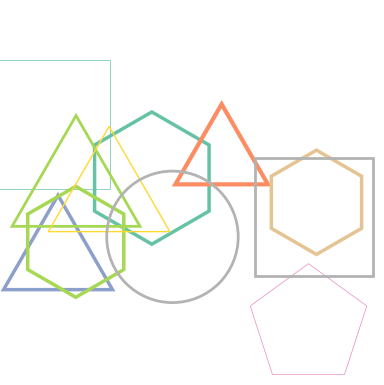[{"shape": "hexagon", "thickness": 2.5, "radius": 0.86, "center": [0.394, 0.537]}, {"shape": "square", "thickness": 0.5, "radius": 0.84, "center": [0.118, 0.676]}, {"shape": "triangle", "thickness": 3, "radius": 0.69, "center": [0.576, 0.591]}, {"shape": "triangle", "thickness": 2.5, "radius": 0.82, "center": [0.151, 0.329]}, {"shape": "pentagon", "thickness": 0.5, "radius": 0.8, "center": [0.801, 0.156]}, {"shape": "triangle", "thickness": 2, "radius": 0.96, "center": [0.197, 0.508]}, {"shape": "hexagon", "thickness": 2.5, "radius": 0.72, "center": [0.197, 0.372]}, {"shape": "triangle", "thickness": 1, "radius": 0.91, "center": [0.283, 0.489]}, {"shape": "hexagon", "thickness": 2.5, "radius": 0.68, "center": [0.822, 0.475]}, {"shape": "square", "thickness": 2, "radius": 0.77, "center": [0.815, 0.437]}, {"shape": "circle", "thickness": 2, "radius": 0.85, "center": [0.448, 0.385]}]